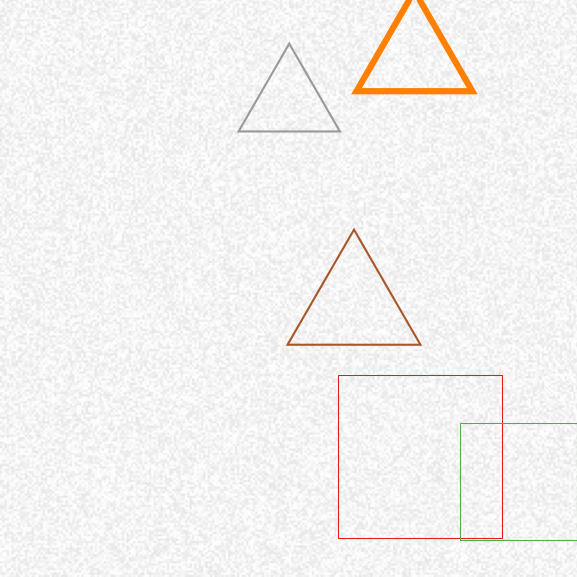[{"shape": "square", "thickness": 0.5, "radius": 0.71, "center": [0.727, 0.209]}, {"shape": "square", "thickness": 0.5, "radius": 0.51, "center": [0.898, 0.166]}, {"shape": "triangle", "thickness": 3, "radius": 0.58, "center": [0.718, 0.899]}, {"shape": "triangle", "thickness": 1, "radius": 0.66, "center": [0.613, 0.469]}, {"shape": "triangle", "thickness": 1, "radius": 0.51, "center": [0.501, 0.822]}]